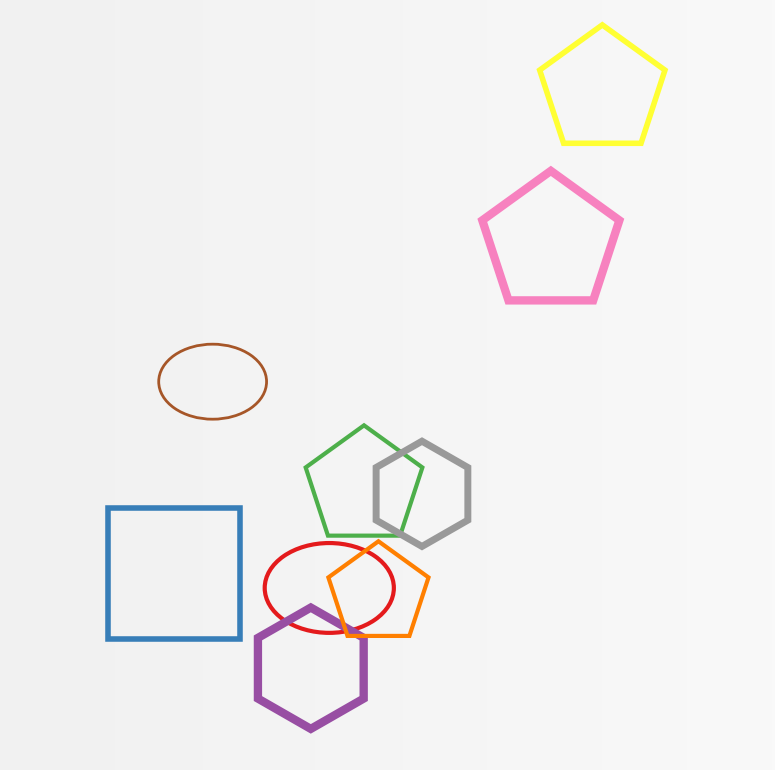[{"shape": "oval", "thickness": 1.5, "radius": 0.42, "center": [0.425, 0.236]}, {"shape": "square", "thickness": 2, "radius": 0.43, "center": [0.225, 0.255]}, {"shape": "pentagon", "thickness": 1.5, "radius": 0.4, "center": [0.47, 0.368]}, {"shape": "hexagon", "thickness": 3, "radius": 0.39, "center": [0.401, 0.132]}, {"shape": "pentagon", "thickness": 1.5, "radius": 0.34, "center": [0.488, 0.229]}, {"shape": "pentagon", "thickness": 2, "radius": 0.42, "center": [0.777, 0.883]}, {"shape": "oval", "thickness": 1, "radius": 0.35, "center": [0.274, 0.504]}, {"shape": "pentagon", "thickness": 3, "radius": 0.46, "center": [0.711, 0.685]}, {"shape": "hexagon", "thickness": 2.5, "radius": 0.34, "center": [0.544, 0.359]}]